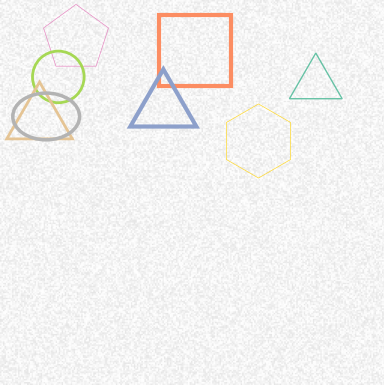[{"shape": "triangle", "thickness": 1, "radius": 0.4, "center": [0.82, 0.783]}, {"shape": "square", "thickness": 3, "radius": 0.46, "center": [0.506, 0.869]}, {"shape": "triangle", "thickness": 3, "radius": 0.5, "center": [0.424, 0.721]}, {"shape": "pentagon", "thickness": 0.5, "radius": 0.44, "center": [0.197, 0.9]}, {"shape": "circle", "thickness": 2, "radius": 0.34, "center": [0.151, 0.8]}, {"shape": "hexagon", "thickness": 0.5, "radius": 0.48, "center": [0.671, 0.634]}, {"shape": "triangle", "thickness": 2, "radius": 0.49, "center": [0.103, 0.688]}, {"shape": "oval", "thickness": 2.5, "radius": 0.43, "center": [0.12, 0.697]}]